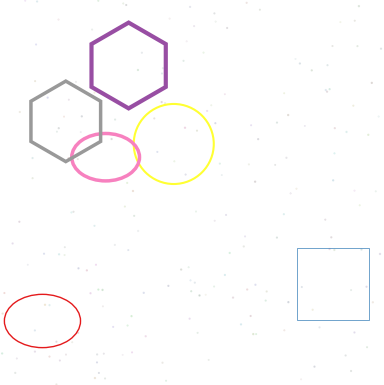[{"shape": "oval", "thickness": 1, "radius": 0.49, "center": [0.11, 0.166]}, {"shape": "square", "thickness": 0.5, "radius": 0.47, "center": [0.865, 0.263]}, {"shape": "hexagon", "thickness": 3, "radius": 0.56, "center": [0.334, 0.83]}, {"shape": "circle", "thickness": 1.5, "radius": 0.52, "center": [0.451, 0.626]}, {"shape": "oval", "thickness": 2.5, "radius": 0.44, "center": [0.274, 0.592]}, {"shape": "hexagon", "thickness": 2.5, "radius": 0.52, "center": [0.171, 0.685]}]